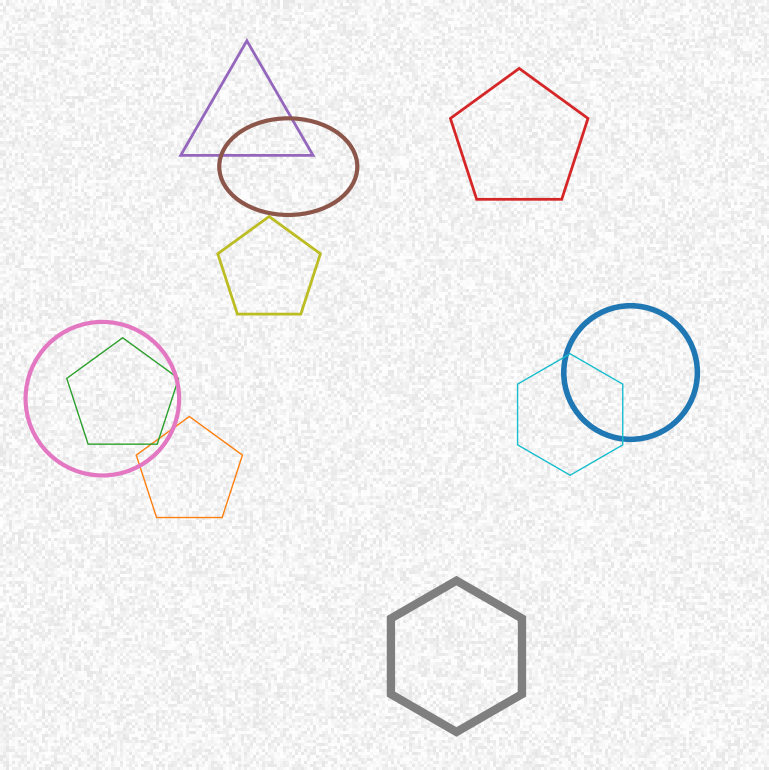[{"shape": "circle", "thickness": 2, "radius": 0.43, "center": [0.819, 0.516]}, {"shape": "pentagon", "thickness": 0.5, "radius": 0.36, "center": [0.246, 0.387]}, {"shape": "pentagon", "thickness": 0.5, "radius": 0.38, "center": [0.159, 0.485]}, {"shape": "pentagon", "thickness": 1, "radius": 0.47, "center": [0.674, 0.817]}, {"shape": "triangle", "thickness": 1, "radius": 0.5, "center": [0.321, 0.848]}, {"shape": "oval", "thickness": 1.5, "radius": 0.45, "center": [0.374, 0.784]}, {"shape": "circle", "thickness": 1.5, "radius": 0.5, "center": [0.133, 0.482]}, {"shape": "hexagon", "thickness": 3, "radius": 0.49, "center": [0.593, 0.148]}, {"shape": "pentagon", "thickness": 1, "radius": 0.35, "center": [0.349, 0.649]}, {"shape": "hexagon", "thickness": 0.5, "radius": 0.39, "center": [0.74, 0.462]}]